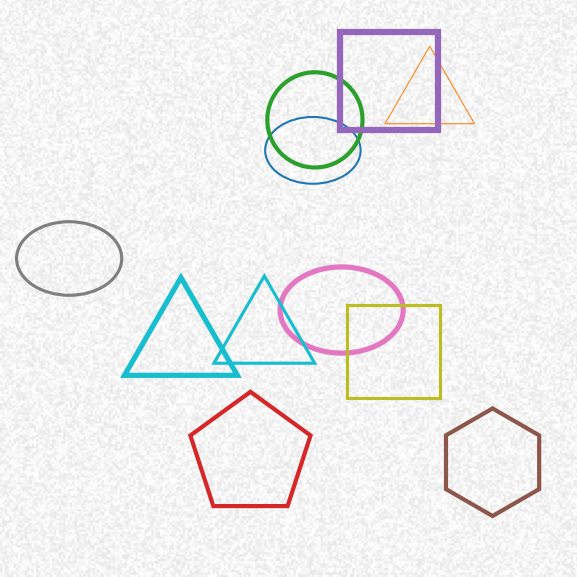[{"shape": "oval", "thickness": 1, "radius": 0.41, "center": [0.542, 0.739]}, {"shape": "triangle", "thickness": 0.5, "radius": 0.45, "center": [0.744, 0.83]}, {"shape": "circle", "thickness": 2, "radius": 0.41, "center": [0.545, 0.792]}, {"shape": "pentagon", "thickness": 2, "radius": 0.55, "center": [0.434, 0.211]}, {"shape": "square", "thickness": 3, "radius": 0.43, "center": [0.674, 0.859]}, {"shape": "hexagon", "thickness": 2, "radius": 0.47, "center": [0.853, 0.199]}, {"shape": "oval", "thickness": 2.5, "radius": 0.53, "center": [0.592, 0.462]}, {"shape": "oval", "thickness": 1.5, "radius": 0.46, "center": [0.12, 0.552]}, {"shape": "square", "thickness": 1.5, "radius": 0.4, "center": [0.681, 0.39]}, {"shape": "triangle", "thickness": 2.5, "radius": 0.56, "center": [0.313, 0.406]}, {"shape": "triangle", "thickness": 1.5, "radius": 0.5, "center": [0.458, 0.421]}]